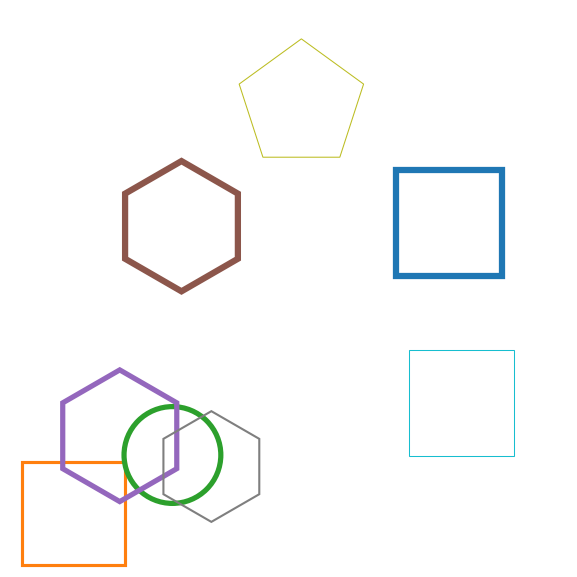[{"shape": "square", "thickness": 3, "radius": 0.46, "center": [0.778, 0.613]}, {"shape": "square", "thickness": 1.5, "radius": 0.45, "center": [0.127, 0.11]}, {"shape": "circle", "thickness": 2.5, "radius": 0.42, "center": [0.299, 0.211]}, {"shape": "hexagon", "thickness": 2.5, "radius": 0.57, "center": [0.207, 0.245]}, {"shape": "hexagon", "thickness": 3, "radius": 0.56, "center": [0.314, 0.607]}, {"shape": "hexagon", "thickness": 1, "radius": 0.48, "center": [0.366, 0.191]}, {"shape": "pentagon", "thickness": 0.5, "radius": 0.57, "center": [0.522, 0.819]}, {"shape": "square", "thickness": 0.5, "radius": 0.46, "center": [0.799, 0.301]}]